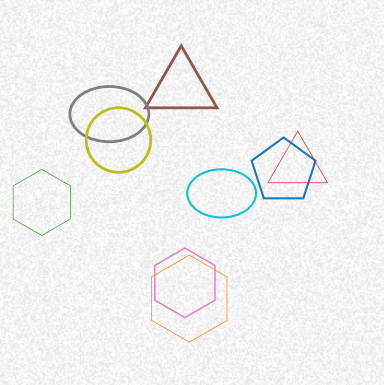[{"shape": "pentagon", "thickness": 1.5, "radius": 0.44, "center": [0.737, 0.556]}, {"shape": "hexagon", "thickness": 0.5, "radius": 0.57, "center": [0.492, 0.224]}, {"shape": "hexagon", "thickness": 0.5, "radius": 0.43, "center": [0.109, 0.474]}, {"shape": "triangle", "thickness": 0.5, "radius": 0.45, "center": [0.773, 0.57]}, {"shape": "triangle", "thickness": 2, "radius": 0.54, "center": [0.471, 0.774]}, {"shape": "hexagon", "thickness": 1, "radius": 0.45, "center": [0.48, 0.265]}, {"shape": "oval", "thickness": 2, "radius": 0.51, "center": [0.284, 0.704]}, {"shape": "circle", "thickness": 2, "radius": 0.42, "center": [0.308, 0.636]}, {"shape": "oval", "thickness": 1.5, "radius": 0.45, "center": [0.576, 0.498]}]